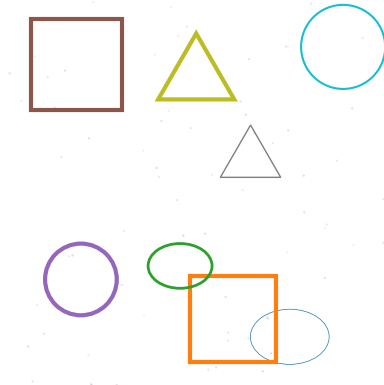[{"shape": "oval", "thickness": 0.5, "radius": 0.51, "center": [0.753, 0.125]}, {"shape": "square", "thickness": 3, "radius": 0.56, "center": [0.606, 0.172]}, {"shape": "oval", "thickness": 2, "radius": 0.42, "center": [0.468, 0.309]}, {"shape": "circle", "thickness": 3, "radius": 0.47, "center": [0.21, 0.274]}, {"shape": "square", "thickness": 3, "radius": 0.59, "center": [0.199, 0.832]}, {"shape": "triangle", "thickness": 1, "radius": 0.45, "center": [0.651, 0.585]}, {"shape": "triangle", "thickness": 3, "radius": 0.57, "center": [0.51, 0.799]}, {"shape": "circle", "thickness": 1.5, "radius": 0.55, "center": [0.891, 0.878]}]